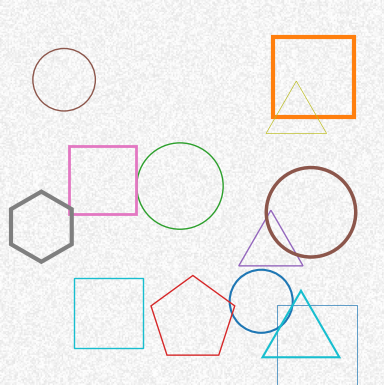[{"shape": "circle", "thickness": 1.5, "radius": 0.41, "center": [0.678, 0.217]}, {"shape": "square", "thickness": 0.5, "radius": 0.52, "center": [0.823, 0.103]}, {"shape": "square", "thickness": 3, "radius": 0.52, "center": [0.815, 0.801]}, {"shape": "circle", "thickness": 1, "radius": 0.56, "center": [0.467, 0.517]}, {"shape": "pentagon", "thickness": 1, "radius": 0.57, "center": [0.501, 0.17]}, {"shape": "triangle", "thickness": 1, "radius": 0.48, "center": [0.704, 0.358]}, {"shape": "circle", "thickness": 1, "radius": 0.41, "center": [0.166, 0.793]}, {"shape": "circle", "thickness": 2.5, "radius": 0.58, "center": [0.808, 0.449]}, {"shape": "square", "thickness": 2, "radius": 0.44, "center": [0.266, 0.532]}, {"shape": "hexagon", "thickness": 3, "radius": 0.46, "center": [0.107, 0.411]}, {"shape": "triangle", "thickness": 0.5, "radius": 0.45, "center": [0.77, 0.699]}, {"shape": "triangle", "thickness": 1.5, "radius": 0.58, "center": [0.782, 0.13]}, {"shape": "square", "thickness": 1, "radius": 0.45, "center": [0.282, 0.187]}]